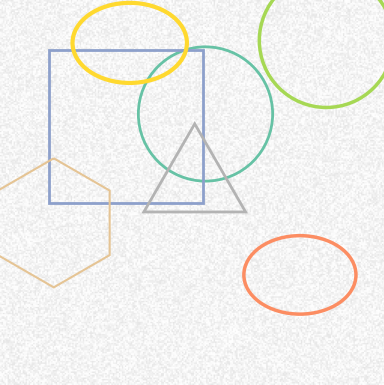[{"shape": "circle", "thickness": 2, "radius": 0.87, "center": [0.534, 0.704]}, {"shape": "oval", "thickness": 2.5, "radius": 0.73, "center": [0.779, 0.286]}, {"shape": "square", "thickness": 2, "radius": 1.0, "center": [0.328, 0.672]}, {"shape": "circle", "thickness": 2.5, "radius": 0.87, "center": [0.848, 0.895]}, {"shape": "oval", "thickness": 3, "radius": 0.74, "center": [0.337, 0.889]}, {"shape": "hexagon", "thickness": 1.5, "radius": 0.84, "center": [0.14, 0.421]}, {"shape": "triangle", "thickness": 2, "radius": 0.76, "center": [0.506, 0.526]}]